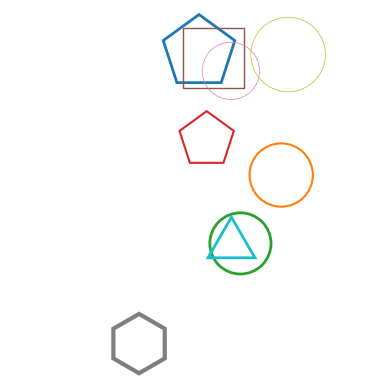[{"shape": "pentagon", "thickness": 2, "radius": 0.49, "center": [0.517, 0.864]}, {"shape": "circle", "thickness": 1.5, "radius": 0.41, "center": [0.73, 0.545]}, {"shape": "circle", "thickness": 2, "radius": 0.4, "center": [0.624, 0.368]}, {"shape": "pentagon", "thickness": 1.5, "radius": 0.37, "center": [0.537, 0.637]}, {"shape": "square", "thickness": 1, "radius": 0.39, "center": [0.555, 0.849]}, {"shape": "circle", "thickness": 0.5, "radius": 0.37, "center": [0.6, 0.816]}, {"shape": "hexagon", "thickness": 3, "radius": 0.39, "center": [0.361, 0.108]}, {"shape": "circle", "thickness": 0.5, "radius": 0.48, "center": [0.748, 0.858]}, {"shape": "triangle", "thickness": 2, "radius": 0.35, "center": [0.601, 0.366]}]